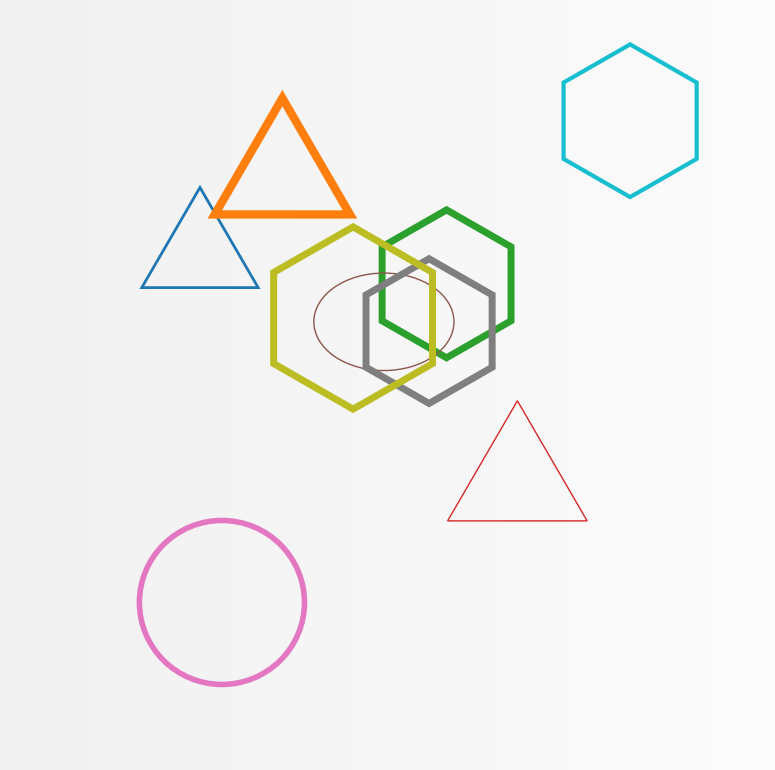[{"shape": "triangle", "thickness": 1, "radius": 0.43, "center": [0.258, 0.67]}, {"shape": "triangle", "thickness": 3, "radius": 0.5, "center": [0.364, 0.772]}, {"shape": "hexagon", "thickness": 2.5, "radius": 0.48, "center": [0.576, 0.631]}, {"shape": "triangle", "thickness": 0.5, "radius": 0.52, "center": [0.668, 0.375]}, {"shape": "oval", "thickness": 0.5, "radius": 0.45, "center": [0.495, 0.582]}, {"shape": "circle", "thickness": 2, "radius": 0.53, "center": [0.286, 0.218]}, {"shape": "hexagon", "thickness": 2.5, "radius": 0.47, "center": [0.554, 0.57]}, {"shape": "hexagon", "thickness": 2.5, "radius": 0.59, "center": [0.456, 0.587]}, {"shape": "hexagon", "thickness": 1.5, "radius": 0.5, "center": [0.813, 0.843]}]